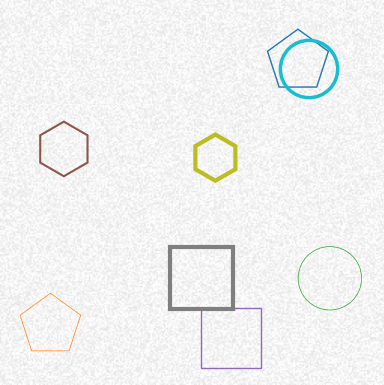[{"shape": "pentagon", "thickness": 1, "radius": 0.42, "center": [0.774, 0.841]}, {"shape": "pentagon", "thickness": 0.5, "radius": 0.41, "center": [0.131, 0.156]}, {"shape": "circle", "thickness": 0.5, "radius": 0.41, "center": [0.857, 0.277]}, {"shape": "square", "thickness": 1, "radius": 0.39, "center": [0.599, 0.123]}, {"shape": "hexagon", "thickness": 1.5, "radius": 0.35, "center": [0.166, 0.613]}, {"shape": "square", "thickness": 3, "radius": 0.41, "center": [0.524, 0.278]}, {"shape": "hexagon", "thickness": 3, "radius": 0.3, "center": [0.559, 0.591]}, {"shape": "circle", "thickness": 2.5, "radius": 0.37, "center": [0.803, 0.821]}]